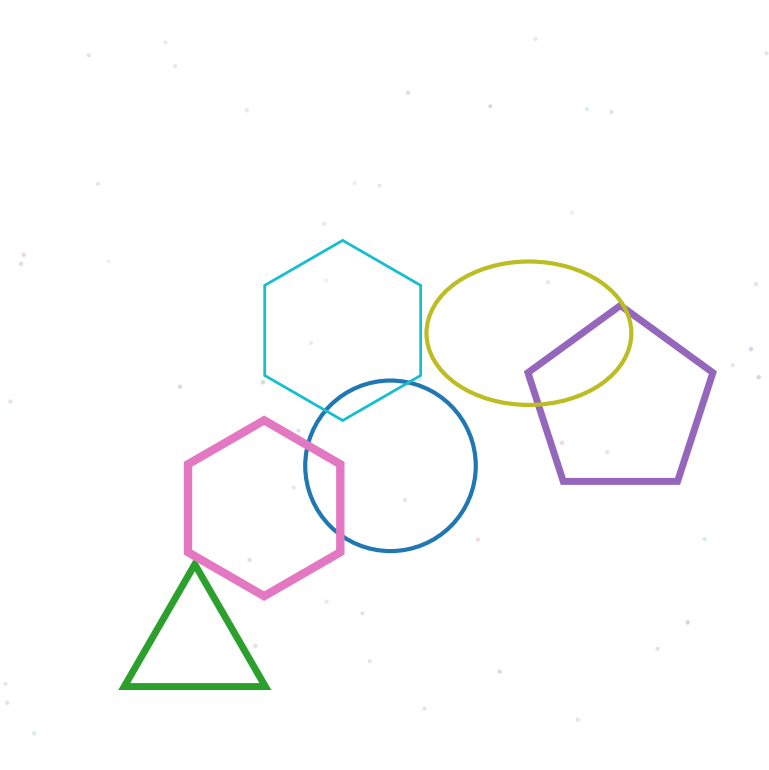[{"shape": "circle", "thickness": 1.5, "radius": 0.55, "center": [0.507, 0.395]}, {"shape": "triangle", "thickness": 2.5, "radius": 0.53, "center": [0.253, 0.161]}, {"shape": "pentagon", "thickness": 2.5, "radius": 0.63, "center": [0.806, 0.477]}, {"shape": "hexagon", "thickness": 3, "radius": 0.57, "center": [0.343, 0.34]}, {"shape": "oval", "thickness": 1.5, "radius": 0.67, "center": [0.687, 0.567]}, {"shape": "hexagon", "thickness": 1, "radius": 0.58, "center": [0.445, 0.571]}]